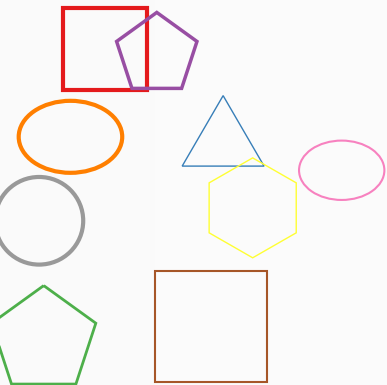[{"shape": "square", "thickness": 3, "radius": 0.54, "center": [0.271, 0.873]}, {"shape": "triangle", "thickness": 1, "radius": 0.61, "center": [0.576, 0.63]}, {"shape": "pentagon", "thickness": 2, "radius": 0.71, "center": [0.113, 0.117]}, {"shape": "pentagon", "thickness": 2.5, "radius": 0.55, "center": [0.405, 0.859]}, {"shape": "oval", "thickness": 3, "radius": 0.67, "center": [0.182, 0.645]}, {"shape": "hexagon", "thickness": 1, "radius": 0.65, "center": [0.652, 0.46]}, {"shape": "square", "thickness": 1.5, "radius": 0.72, "center": [0.545, 0.152]}, {"shape": "oval", "thickness": 1.5, "radius": 0.55, "center": [0.882, 0.558]}, {"shape": "circle", "thickness": 3, "radius": 0.57, "center": [0.101, 0.427]}]